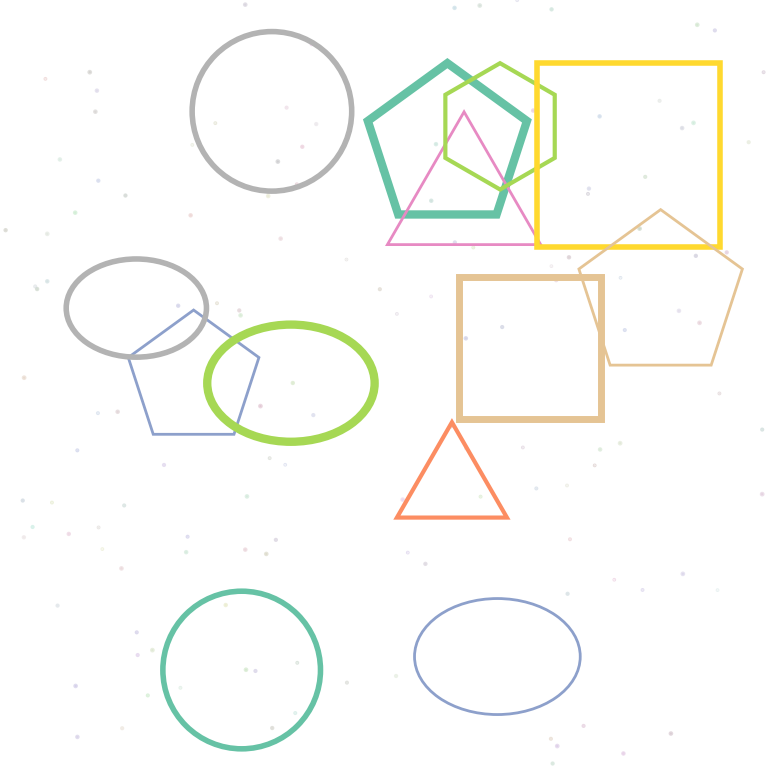[{"shape": "circle", "thickness": 2, "radius": 0.51, "center": [0.314, 0.13]}, {"shape": "pentagon", "thickness": 3, "radius": 0.54, "center": [0.581, 0.809]}, {"shape": "triangle", "thickness": 1.5, "radius": 0.41, "center": [0.587, 0.369]}, {"shape": "pentagon", "thickness": 1, "radius": 0.45, "center": [0.251, 0.508]}, {"shape": "oval", "thickness": 1, "radius": 0.54, "center": [0.646, 0.147]}, {"shape": "triangle", "thickness": 1, "radius": 0.57, "center": [0.603, 0.74]}, {"shape": "oval", "thickness": 3, "radius": 0.54, "center": [0.378, 0.502]}, {"shape": "hexagon", "thickness": 1.5, "radius": 0.41, "center": [0.649, 0.836]}, {"shape": "square", "thickness": 2, "radius": 0.59, "center": [0.816, 0.799]}, {"shape": "pentagon", "thickness": 1, "radius": 0.56, "center": [0.858, 0.616]}, {"shape": "square", "thickness": 2.5, "radius": 0.46, "center": [0.688, 0.548]}, {"shape": "circle", "thickness": 2, "radius": 0.52, "center": [0.353, 0.855]}, {"shape": "oval", "thickness": 2, "radius": 0.46, "center": [0.177, 0.6]}]